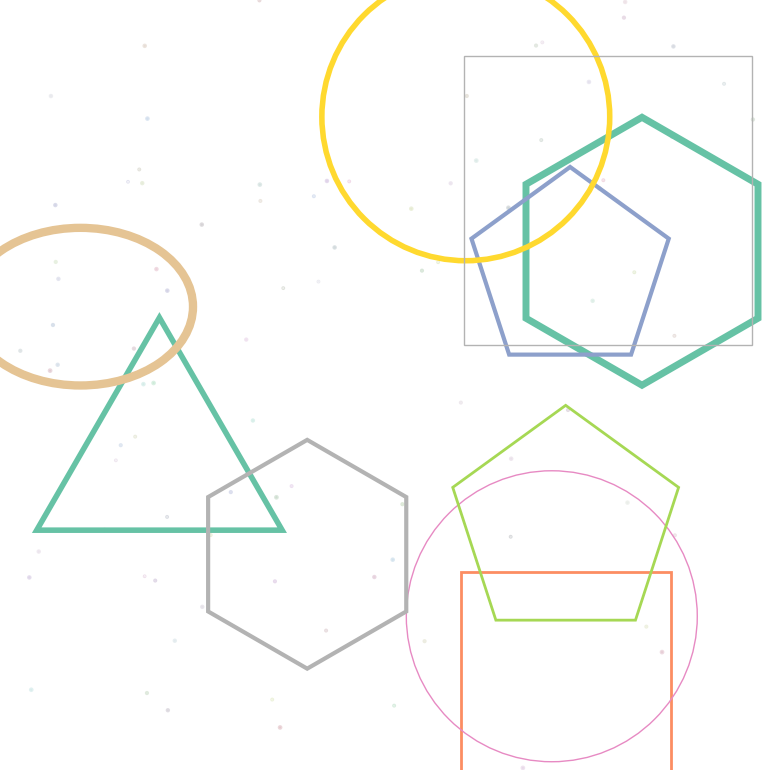[{"shape": "hexagon", "thickness": 2.5, "radius": 0.87, "center": [0.834, 0.674]}, {"shape": "triangle", "thickness": 2, "radius": 0.92, "center": [0.207, 0.403]}, {"shape": "square", "thickness": 1, "radius": 0.68, "center": [0.735, 0.121]}, {"shape": "pentagon", "thickness": 1.5, "radius": 0.67, "center": [0.74, 0.648]}, {"shape": "circle", "thickness": 0.5, "radius": 0.94, "center": [0.717, 0.2]}, {"shape": "pentagon", "thickness": 1, "radius": 0.77, "center": [0.735, 0.319]}, {"shape": "circle", "thickness": 2, "radius": 0.93, "center": [0.605, 0.848]}, {"shape": "oval", "thickness": 3, "radius": 0.73, "center": [0.104, 0.602]}, {"shape": "square", "thickness": 0.5, "radius": 0.94, "center": [0.79, 0.74]}, {"shape": "hexagon", "thickness": 1.5, "radius": 0.74, "center": [0.399, 0.28]}]